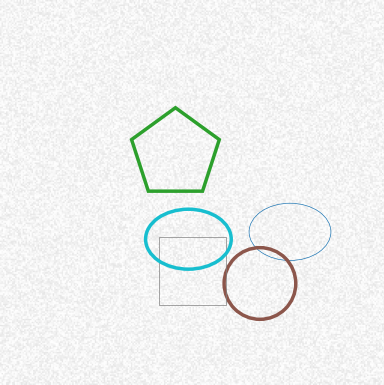[{"shape": "oval", "thickness": 0.5, "radius": 0.53, "center": [0.753, 0.398]}, {"shape": "pentagon", "thickness": 2.5, "radius": 0.6, "center": [0.456, 0.6]}, {"shape": "circle", "thickness": 2.5, "radius": 0.47, "center": [0.675, 0.264]}, {"shape": "square", "thickness": 0.5, "radius": 0.44, "center": [0.5, 0.296]}, {"shape": "oval", "thickness": 2.5, "radius": 0.56, "center": [0.489, 0.379]}]